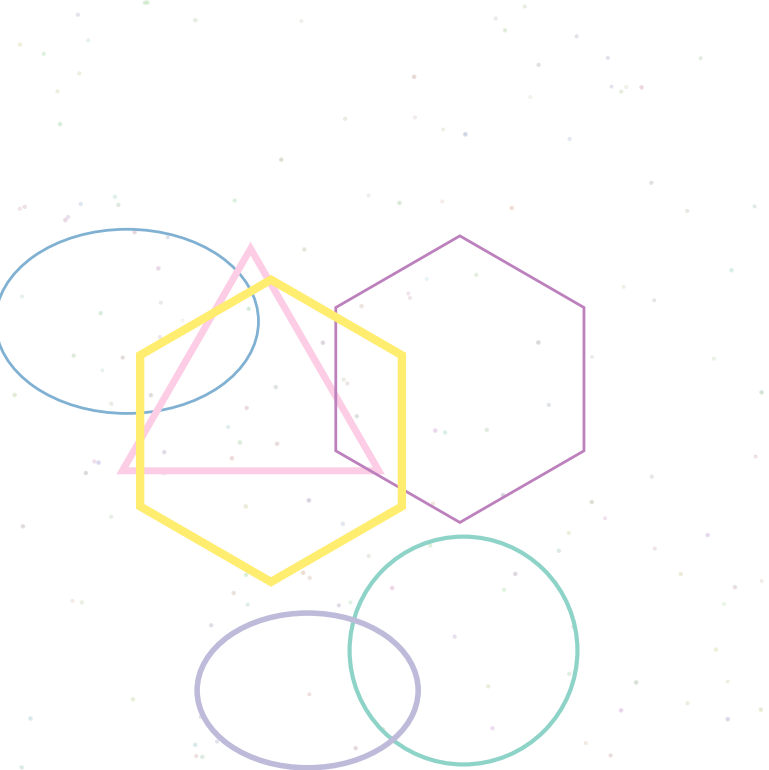[{"shape": "circle", "thickness": 1.5, "radius": 0.74, "center": [0.602, 0.155]}, {"shape": "oval", "thickness": 2, "radius": 0.72, "center": [0.4, 0.103]}, {"shape": "oval", "thickness": 1, "radius": 0.85, "center": [0.165, 0.583]}, {"shape": "triangle", "thickness": 2.5, "radius": 0.96, "center": [0.325, 0.485]}, {"shape": "hexagon", "thickness": 1, "radius": 0.93, "center": [0.597, 0.508]}, {"shape": "hexagon", "thickness": 3, "radius": 0.98, "center": [0.352, 0.44]}]